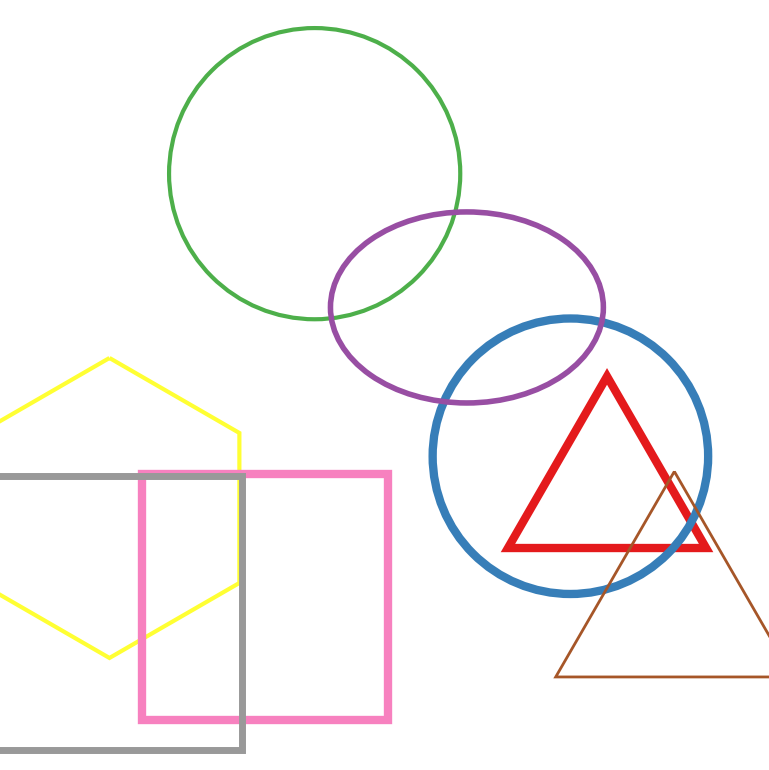[{"shape": "triangle", "thickness": 3, "radius": 0.74, "center": [0.788, 0.363]}, {"shape": "circle", "thickness": 3, "radius": 0.89, "center": [0.741, 0.407]}, {"shape": "circle", "thickness": 1.5, "radius": 0.95, "center": [0.409, 0.774]}, {"shape": "oval", "thickness": 2, "radius": 0.89, "center": [0.606, 0.601]}, {"shape": "hexagon", "thickness": 1.5, "radius": 0.97, "center": [0.142, 0.34]}, {"shape": "triangle", "thickness": 1, "radius": 0.89, "center": [0.876, 0.21]}, {"shape": "square", "thickness": 3, "radius": 0.8, "center": [0.345, 0.224]}, {"shape": "square", "thickness": 2.5, "radius": 0.89, "center": [0.137, 0.204]}]